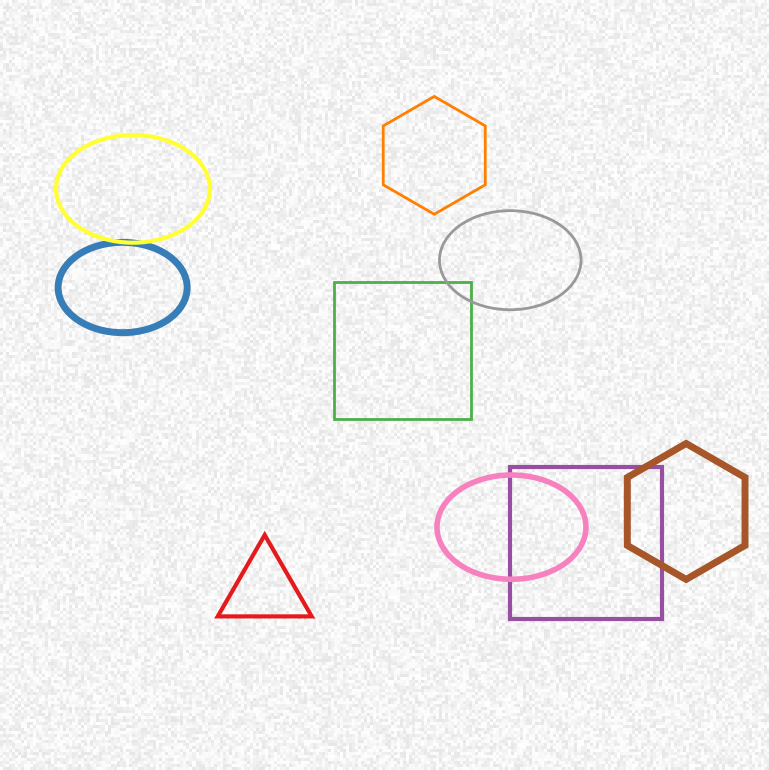[{"shape": "triangle", "thickness": 1.5, "radius": 0.35, "center": [0.344, 0.235]}, {"shape": "oval", "thickness": 2.5, "radius": 0.42, "center": [0.159, 0.627]}, {"shape": "square", "thickness": 1, "radius": 0.44, "center": [0.522, 0.544]}, {"shape": "square", "thickness": 1.5, "radius": 0.49, "center": [0.761, 0.295]}, {"shape": "hexagon", "thickness": 1, "radius": 0.38, "center": [0.564, 0.798]}, {"shape": "oval", "thickness": 1.5, "radius": 0.5, "center": [0.173, 0.755]}, {"shape": "hexagon", "thickness": 2.5, "radius": 0.44, "center": [0.891, 0.336]}, {"shape": "oval", "thickness": 2, "radius": 0.48, "center": [0.664, 0.315]}, {"shape": "oval", "thickness": 1, "radius": 0.46, "center": [0.663, 0.662]}]